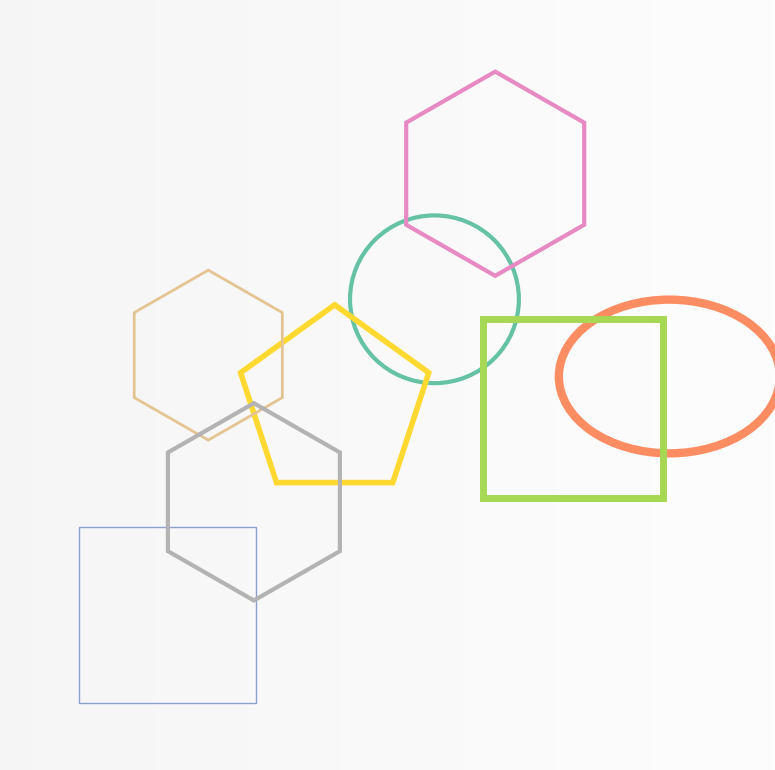[{"shape": "circle", "thickness": 1.5, "radius": 0.54, "center": [0.561, 0.611]}, {"shape": "oval", "thickness": 3, "radius": 0.71, "center": [0.864, 0.511]}, {"shape": "square", "thickness": 0.5, "radius": 0.57, "center": [0.216, 0.201]}, {"shape": "hexagon", "thickness": 1.5, "radius": 0.66, "center": [0.639, 0.774]}, {"shape": "square", "thickness": 2.5, "radius": 0.58, "center": [0.739, 0.47]}, {"shape": "pentagon", "thickness": 2, "radius": 0.64, "center": [0.432, 0.477]}, {"shape": "hexagon", "thickness": 1, "radius": 0.55, "center": [0.269, 0.539]}, {"shape": "hexagon", "thickness": 1.5, "radius": 0.64, "center": [0.328, 0.348]}]